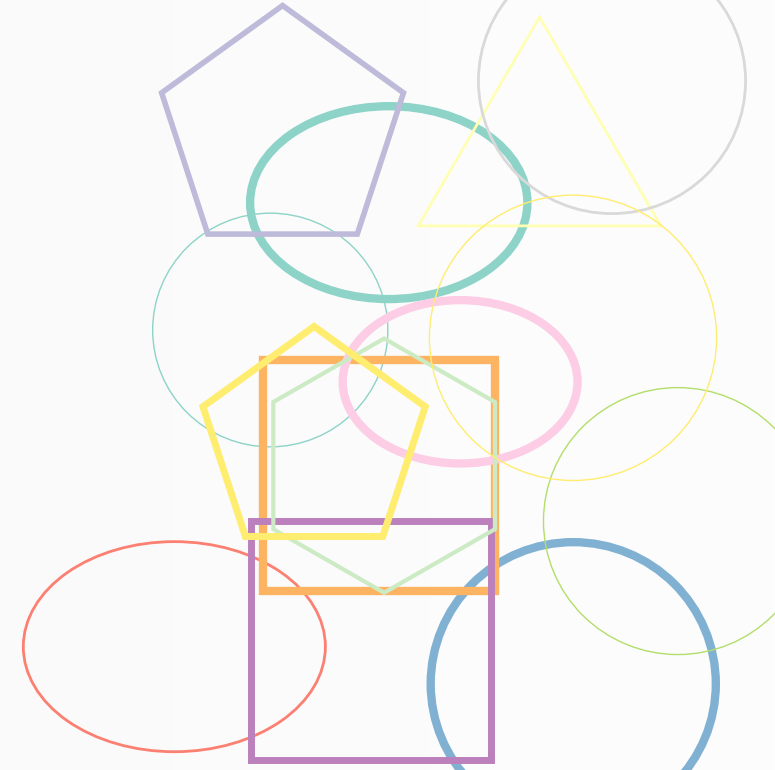[{"shape": "oval", "thickness": 3, "radius": 0.89, "center": [0.502, 0.737]}, {"shape": "circle", "thickness": 0.5, "radius": 0.76, "center": [0.349, 0.571]}, {"shape": "triangle", "thickness": 1, "radius": 0.9, "center": [0.696, 0.797]}, {"shape": "pentagon", "thickness": 2, "radius": 0.82, "center": [0.365, 0.829]}, {"shape": "oval", "thickness": 1, "radius": 0.97, "center": [0.225, 0.16]}, {"shape": "circle", "thickness": 3, "radius": 0.92, "center": [0.74, 0.112]}, {"shape": "square", "thickness": 3, "radius": 0.75, "center": [0.489, 0.382]}, {"shape": "circle", "thickness": 0.5, "radius": 0.87, "center": [0.875, 0.323]}, {"shape": "oval", "thickness": 3, "radius": 0.76, "center": [0.594, 0.504]}, {"shape": "circle", "thickness": 1, "radius": 0.86, "center": [0.79, 0.895]}, {"shape": "square", "thickness": 2.5, "radius": 0.77, "center": [0.479, 0.168]}, {"shape": "hexagon", "thickness": 1.5, "radius": 0.83, "center": [0.496, 0.395]}, {"shape": "pentagon", "thickness": 2.5, "radius": 0.75, "center": [0.405, 0.425]}, {"shape": "circle", "thickness": 0.5, "radius": 0.93, "center": [0.739, 0.561]}]